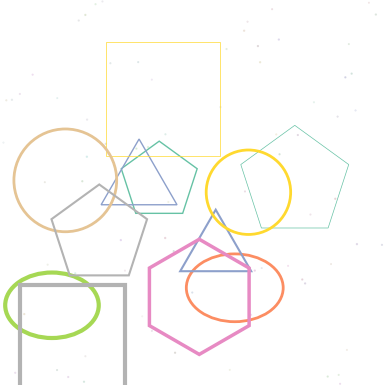[{"shape": "pentagon", "thickness": 1, "radius": 0.52, "center": [0.414, 0.53]}, {"shape": "pentagon", "thickness": 0.5, "radius": 0.74, "center": [0.766, 0.527]}, {"shape": "oval", "thickness": 2, "radius": 0.63, "center": [0.61, 0.252]}, {"shape": "triangle", "thickness": 1.5, "radius": 0.53, "center": [0.56, 0.349]}, {"shape": "triangle", "thickness": 1, "radius": 0.57, "center": [0.361, 0.525]}, {"shape": "hexagon", "thickness": 2.5, "radius": 0.75, "center": [0.518, 0.229]}, {"shape": "oval", "thickness": 3, "radius": 0.61, "center": [0.135, 0.207]}, {"shape": "circle", "thickness": 2, "radius": 0.55, "center": [0.645, 0.501]}, {"shape": "square", "thickness": 0.5, "radius": 0.74, "center": [0.424, 0.744]}, {"shape": "circle", "thickness": 2, "radius": 0.67, "center": [0.17, 0.532]}, {"shape": "square", "thickness": 3, "radius": 0.68, "center": [0.189, 0.125]}, {"shape": "pentagon", "thickness": 1.5, "radius": 0.65, "center": [0.258, 0.39]}]